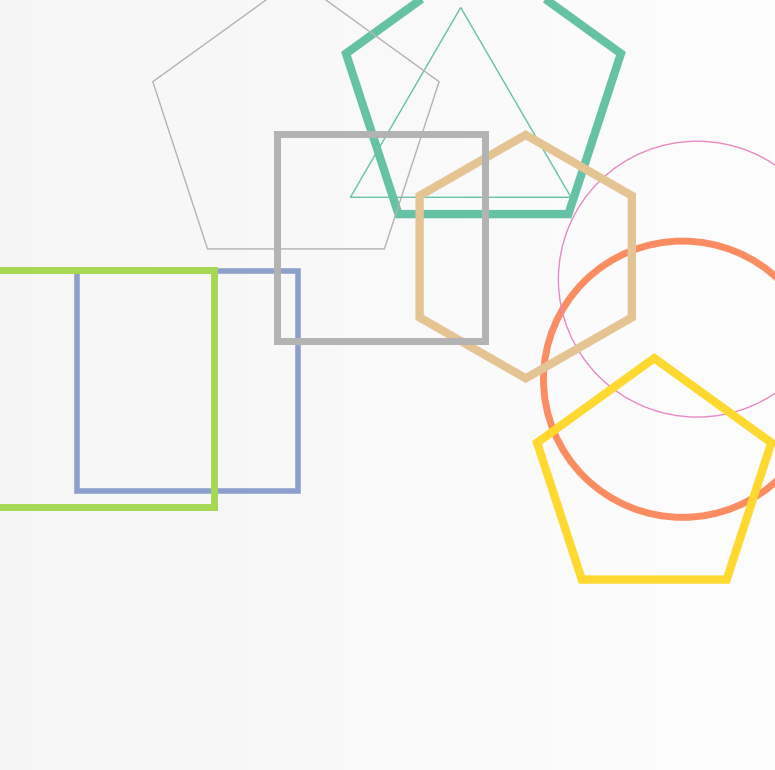[{"shape": "pentagon", "thickness": 3, "radius": 0.93, "center": [0.624, 0.873]}, {"shape": "triangle", "thickness": 0.5, "radius": 0.82, "center": [0.594, 0.826]}, {"shape": "circle", "thickness": 2.5, "radius": 0.9, "center": [0.881, 0.508]}, {"shape": "square", "thickness": 2, "radius": 0.71, "center": [0.243, 0.505]}, {"shape": "circle", "thickness": 0.5, "radius": 0.9, "center": [0.9, 0.637]}, {"shape": "square", "thickness": 2.5, "radius": 0.77, "center": [0.121, 0.495]}, {"shape": "pentagon", "thickness": 3, "radius": 0.79, "center": [0.844, 0.376]}, {"shape": "hexagon", "thickness": 3, "radius": 0.79, "center": [0.678, 0.667]}, {"shape": "pentagon", "thickness": 0.5, "radius": 0.97, "center": [0.382, 0.834]}, {"shape": "square", "thickness": 2.5, "radius": 0.67, "center": [0.491, 0.691]}]